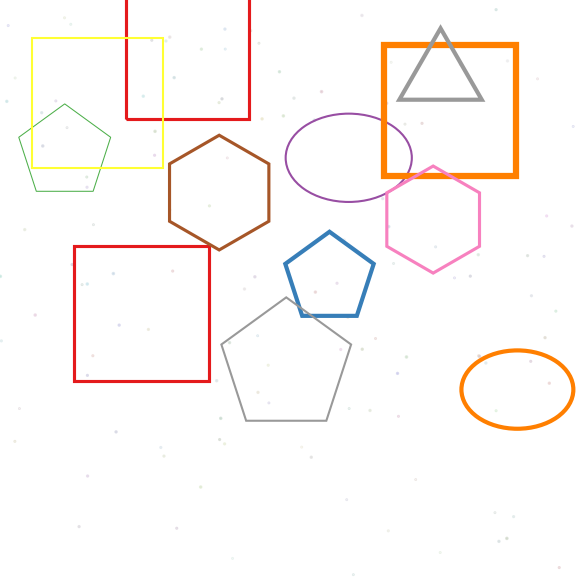[{"shape": "square", "thickness": 1.5, "radius": 0.53, "center": [0.325, 0.9]}, {"shape": "square", "thickness": 1.5, "radius": 0.59, "center": [0.245, 0.456]}, {"shape": "pentagon", "thickness": 2, "radius": 0.4, "center": [0.571, 0.517]}, {"shape": "pentagon", "thickness": 0.5, "radius": 0.42, "center": [0.112, 0.736]}, {"shape": "oval", "thickness": 1, "radius": 0.55, "center": [0.604, 0.726]}, {"shape": "oval", "thickness": 2, "radius": 0.48, "center": [0.896, 0.325]}, {"shape": "square", "thickness": 3, "radius": 0.57, "center": [0.779, 0.808]}, {"shape": "square", "thickness": 1, "radius": 0.57, "center": [0.169, 0.821]}, {"shape": "hexagon", "thickness": 1.5, "radius": 0.5, "center": [0.38, 0.666]}, {"shape": "hexagon", "thickness": 1.5, "radius": 0.46, "center": [0.75, 0.619]}, {"shape": "triangle", "thickness": 2, "radius": 0.41, "center": [0.763, 0.868]}, {"shape": "pentagon", "thickness": 1, "radius": 0.59, "center": [0.496, 0.366]}]